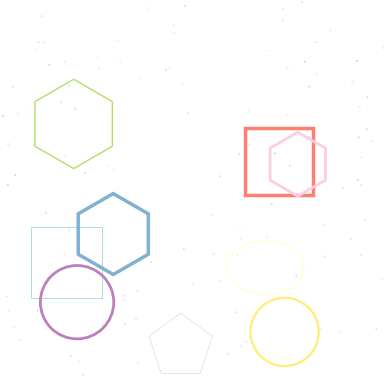[{"shape": "square", "thickness": 0.5, "radius": 0.46, "center": [0.172, 0.317]}, {"shape": "oval", "thickness": 0.5, "radius": 0.5, "center": [0.69, 0.304]}, {"shape": "square", "thickness": 2.5, "radius": 0.44, "center": [0.725, 0.58]}, {"shape": "hexagon", "thickness": 2.5, "radius": 0.53, "center": [0.294, 0.392]}, {"shape": "hexagon", "thickness": 1, "radius": 0.58, "center": [0.191, 0.678]}, {"shape": "hexagon", "thickness": 2, "radius": 0.42, "center": [0.773, 0.574]}, {"shape": "circle", "thickness": 2, "radius": 0.48, "center": [0.2, 0.215]}, {"shape": "pentagon", "thickness": 0.5, "radius": 0.43, "center": [0.469, 0.1]}, {"shape": "circle", "thickness": 1.5, "radius": 0.44, "center": [0.739, 0.138]}]